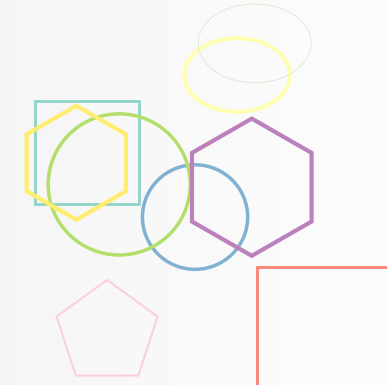[{"shape": "square", "thickness": 2, "radius": 0.67, "center": [0.224, 0.603]}, {"shape": "oval", "thickness": 3, "radius": 0.68, "center": [0.612, 0.805]}, {"shape": "square", "thickness": 2, "radius": 0.9, "center": [0.844, 0.127]}, {"shape": "circle", "thickness": 2.5, "radius": 0.68, "center": [0.503, 0.436]}, {"shape": "circle", "thickness": 2.5, "radius": 0.92, "center": [0.308, 0.521]}, {"shape": "pentagon", "thickness": 1.5, "radius": 0.69, "center": [0.276, 0.136]}, {"shape": "hexagon", "thickness": 3, "radius": 0.89, "center": [0.65, 0.514]}, {"shape": "oval", "thickness": 0.5, "radius": 0.73, "center": [0.657, 0.887]}, {"shape": "hexagon", "thickness": 3, "radius": 0.74, "center": [0.197, 0.577]}]